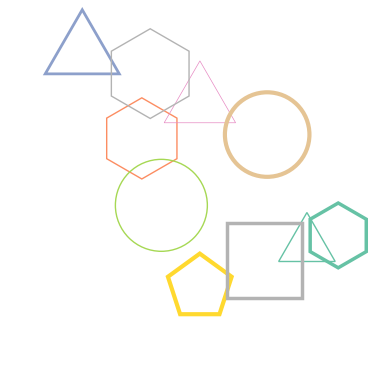[{"shape": "triangle", "thickness": 1, "radius": 0.42, "center": [0.797, 0.363]}, {"shape": "hexagon", "thickness": 2.5, "radius": 0.42, "center": [0.878, 0.389]}, {"shape": "hexagon", "thickness": 1, "radius": 0.53, "center": [0.368, 0.641]}, {"shape": "triangle", "thickness": 2, "radius": 0.56, "center": [0.214, 0.864]}, {"shape": "triangle", "thickness": 0.5, "radius": 0.54, "center": [0.519, 0.735]}, {"shape": "circle", "thickness": 1, "radius": 0.6, "center": [0.419, 0.467]}, {"shape": "pentagon", "thickness": 3, "radius": 0.44, "center": [0.519, 0.254]}, {"shape": "circle", "thickness": 3, "radius": 0.55, "center": [0.694, 0.651]}, {"shape": "hexagon", "thickness": 1, "radius": 0.58, "center": [0.39, 0.809]}, {"shape": "square", "thickness": 2.5, "radius": 0.49, "center": [0.688, 0.323]}]